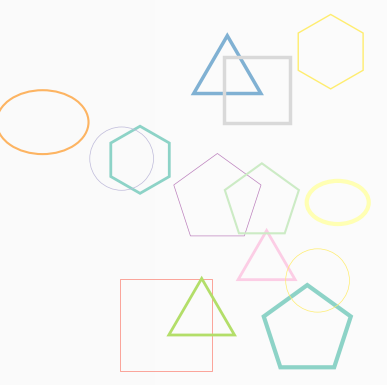[{"shape": "hexagon", "thickness": 2, "radius": 0.44, "center": [0.361, 0.585]}, {"shape": "pentagon", "thickness": 3, "radius": 0.59, "center": [0.793, 0.142]}, {"shape": "oval", "thickness": 3, "radius": 0.4, "center": [0.872, 0.474]}, {"shape": "circle", "thickness": 0.5, "radius": 0.41, "center": [0.314, 0.588]}, {"shape": "square", "thickness": 0.5, "radius": 0.6, "center": [0.428, 0.155]}, {"shape": "triangle", "thickness": 2.5, "radius": 0.5, "center": [0.587, 0.807]}, {"shape": "oval", "thickness": 1.5, "radius": 0.59, "center": [0.11, 0.683]}, {"shape": "triangle", "thickness": 2, "radius": 0.49, "center": [0.52, 0.179]}, {"shape": "triangle", "thickness": 2, "radius": 0.42, "center": [0.688, 0.316]}, {"shape": "square", "thickness": 2.5, "radius": 0.43, "center": [0.663, 0.767]}, {"shape": "pentagon", "thickness": 0.5, "radius": 0.59, "center": [0.561, 0.483]}, {"shape": "pentagon", "thickness": 1.5, "radius": 0.5, "center": [0.676, 0.475]}, {"shape": "hexagon", "thickness": 1, "radius": 0.48, "center": [0.853, 0.866]}, {"shape": "circle", "thickness": 0.5, "radius": 0.41, "center": [0.82, 0.271]}]